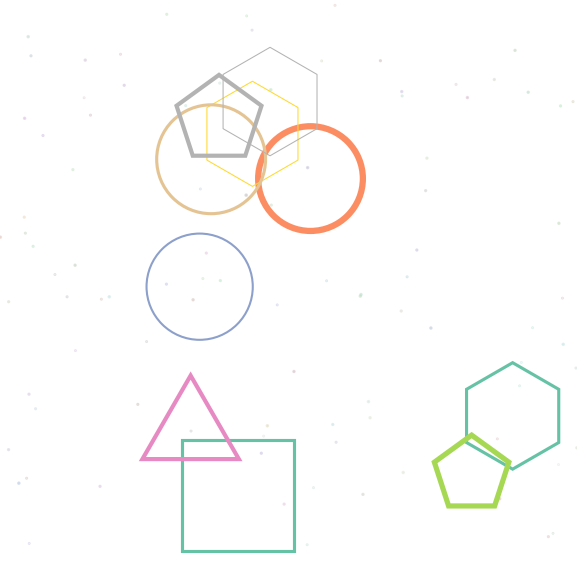[{"shape": "hexagon", "thickness": 1.5, "radius": 0.46, "center": [0.888, 0.279]}, {"shape": "square", "thickness": 1.5, "radius": 0.48, "center": [0.412, 0.141]}, {"shape": "circle", "thickness": 3, "radius": 0.45, "center": [0.538, 0.69]}, {"shape": "circle", "thickness": 1, "radius": 0.46, "center": [0.346, 0.503]}, {"shape": "triangle", "thickness": 2, "radius": 0.48, "center": [0.33, 0.252]}, {"shape": "pentagon", "thickness": 2.5, "radius": 0.34, "center": [0.817, 0.178]}, {"shape": "hexagon", "thickness": 0.5, "radius": 0.46, "center": [0.437, 0.767]}, {"shape": "circle", "thickness": 1.5, "radius": 0.47, "center": [0.366, 0.723]}, {"shape": "pentagon", "thickness": 2, "radius": 0.39, "center": [0.379, 0.792]}, {"shape": "hexagon", "thickness": 0.5, "radius": 0.47, "center": [0.468, 0.823]}]